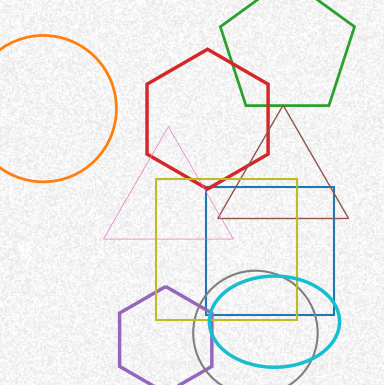[{"shape": "square", "thickness": 1.5, "radius": 0.83, "center": [0.7, 0.347]}, {"shape": "circle", "thickness": 2, "radius": 0.95, "center": [0.112, 0.718]}, {"shape": "pentagon", "thickness": 2, "radius": 0.92, "center": [0.747, 0.874]}, {"shape": "hexagon", "thickness": 2.5, "radius": 0.91, "center": [0.539, 0.691]}, {"shape": "hexagon", "thickness": 2.5, "radius": 0.69, "center": [0.43, 0.118]}, {"shape": "triangle", "thickness": 1, "radius": 0.98, "center": [0.735, 0.531]}, {"shape": "triangle", "thickness": 0.5, "radius": 0.97, "center": [0.437, 0.476]}, {"shape": "circle", "thickness": 1.5, "radius": 0.81, "center": [0.663, 0.135]}, {"shape": "square", "thickness": 1.5, "radius": 0.91, "center": [0.588, 0.352]}, {"shape": "oval", "thickness": 2.5, "radius": 0.85, "center": [0.713, 0.164]}]